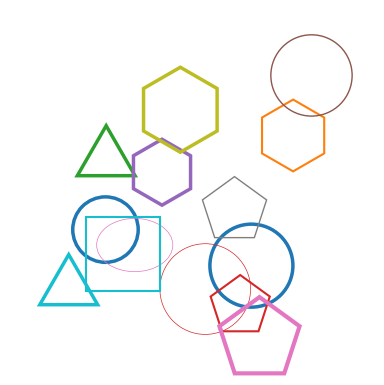[{"shape": "circle", "thickness": 2.5, "radius": 0.42, "center": [0.274, 0.404]}, {"shape": "circle", "thickness": 2.5, "radius": 0.54, "center": [0.653, 0.31]}, {"shape": "hexagon", "thickness": 1.5, "radius": 0.47, "center": [0.761, 0.648]}, {"shape": "triangle", "thickness": 2.5, "radius": 0.43, "center": [0.276, 0.587]}, {"shape": "circle", "thickness": 0.5, "radius": 0.59, "center": [0.533, 0.249]}, {"shape": "pentagon", "thickness": 1.5, "radius": 0.4, "center": [0.624, 0.205]}, {"shape": "hexagon", "thickness": 2.5, "radius": 0.43, "center": [0.421, 0.553]}, {"shape": "circle", "thickness": 1, "radius": 0.53, "center": [0.809, 0.804]}, {"shape": "pentagon", "thickness": 3, "radius": 0.55, "center": [0.674, 0.119]}, {"shape": "oval", "thickness": 0.5, "radius": 0.49, "center": [0.35, 0.364]}, {"shape": "pentagon", "thickness": 1, "radius": 0.44, "center": [0.609, 0.454]}, {"shape": "hexagon", "thickness": 2.5, "radius": 0.55, "center": [0.468, 0.715]}, {"shape": "square", "thickness": 1.5, "radius": 0.48, "center": [0.321, 0.341]}, {"shape": "triangle", "thickness": 2.5, "radius": 0.43, "center": [0.178, 0.252]}]